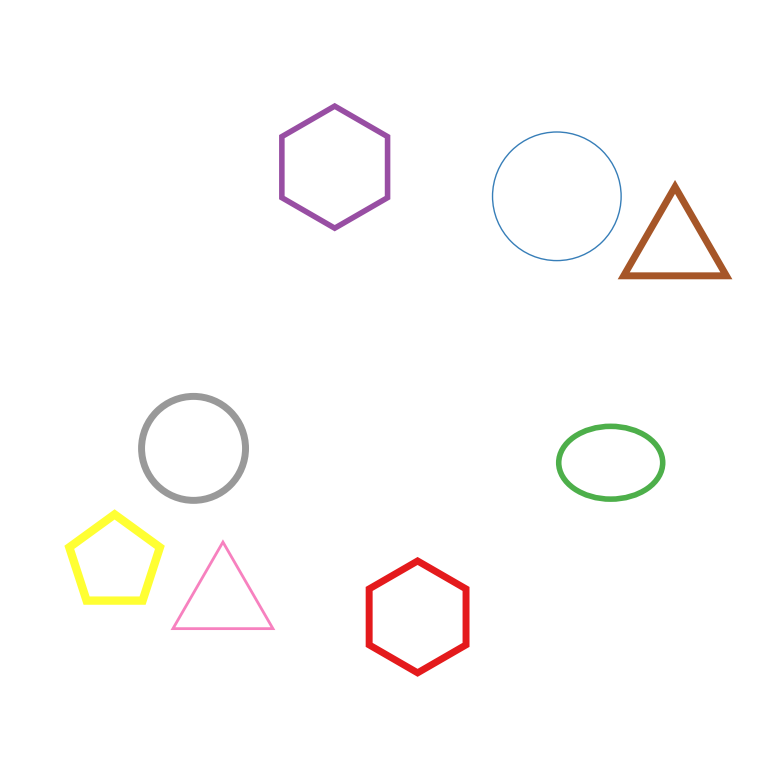[{"shape": "hexagon", "thickness": 2.5, "radius": 0.36, "center": [0.542, 0.199]}, {"shape": "circle", "thickness": 0.5, "radius": 0.42, "center": [0.723, 0.745]}, {"shape": "oval", "thickness": 2, "radius": 0.34, "center": [0.793, 0.399]}, {"shape": "hexagon", "thickness": 2, "radius": 0.4, "center": [0.435, 0.783]}, {"shape": "pentagon", "thickness": 3, "radius": 0.31, "center": [0.149, 0.27]}, {"shape": "triangle", "thickness": 2.5, "radius": 0.39, "center": [0.877, 0.68]}, {"shape": "triangle", "thickness": 1, "radius": 0.37, "center": [0.29, 0.221]}, {"shape": "circle", "thickness": 2.5, "radius": 0.34, "center": [0.251, 0.418]}]